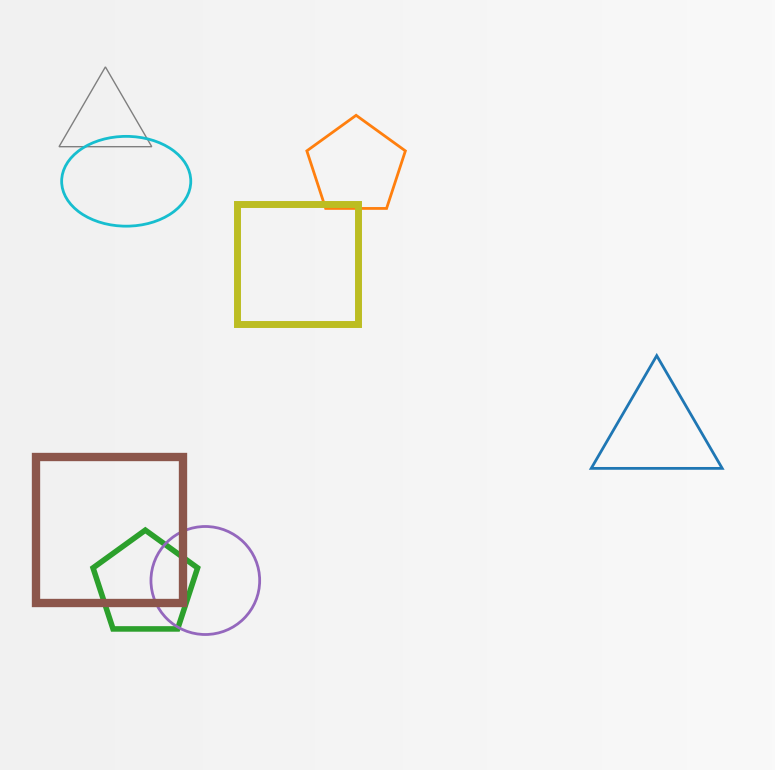[{"shape": "triangle", "thickness": 1, "radius": 0.49, "center": [0.847, 0.441]}, {"shape": "pentagon", "thickness": 1, "radius": 0.33, "center": [0.46, 0.783]}, {"shape": "pentagon", "thickness": 2, "radius": 0.35, "center": [0.188, 0.241]}, {"shape": "circle", "thickness": 1, "radius": 0.35, "center": [0.265, 0.246]}, {"shape": "square", "thickness": 3, "radius": 0.47, "center": [0.141, 0.311]}, {"shape": "triangle", "thickness": 0.5, "radius": 0.35, "center": [0.136, 0.844]}, {"shape": "square", "thickness": 2.5, "radius": 0.39, "center": [0.383, 0.657]}, {"shape": "oval", "thickness": 1, "radius": 0.42, "center": [0.163, 0.765]}]